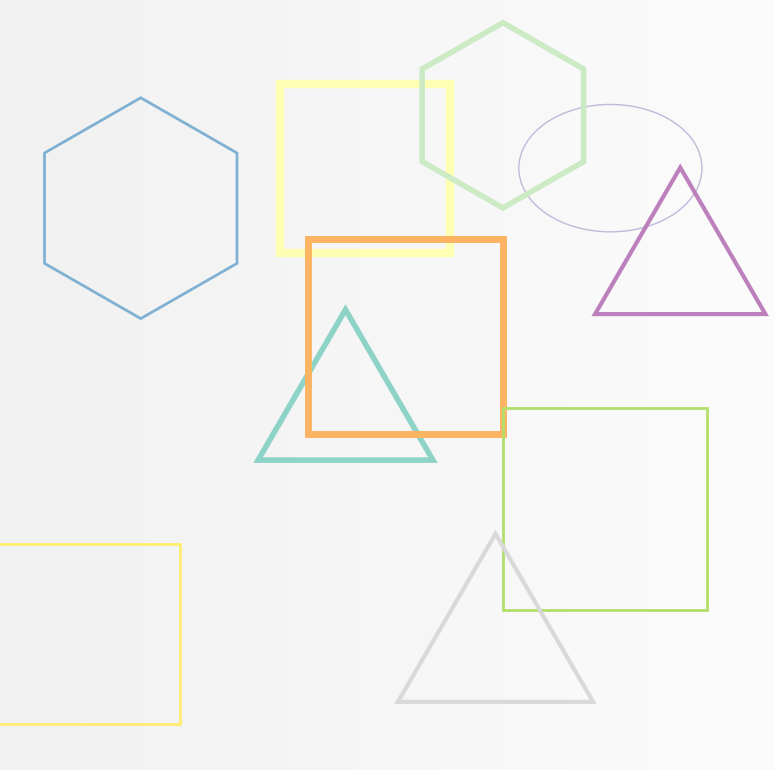[{"shape": "triangle", "thickness": 2, "radius": 0.65, "center": [0.446, 0.468]}, {"shape": "square", "thickness": 3, "radius": 0.55, "center": [0.471, 0.781]}, {"shape": "oval", "thickness": 0.5, "radius": 0.59, "center": [0.788, 0.782]}, {"shape": "hexagon", "thickness": 1, "radius": 0.72, "center": [0.182, 0.73]}, {"shape": "square", "thickness": 2.5, "radius": 0.63, "center": [0.523, 0.563]}, {"shape": "square", "thickness": 1, "radius": 0.66, "center": [0.78, 0.339]}, {"shape": "triangle", "thickness": 1.5, "radius": 0.73, "center": [0.639, 0.161]}, {"shape": "triangle", "thickness": 1.5, "radius": 0.63, "center": [0.878, 0.656]}, {"shape": "hexagon", "thickness": 2, "radius": 0.6, "center": [0.649, 0.85]}, {"shape": "square", "thickness": 1, "radius": 0.59, "center": [0.115, 0.177]}]